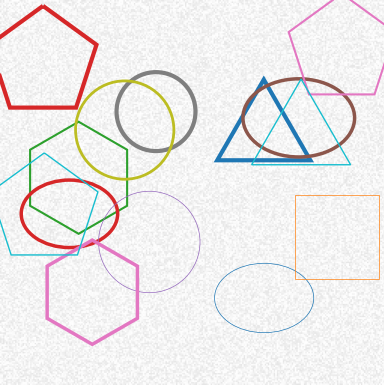[{"shape": "oval", "thickness": 0.5, "radius": 0.64, "center": [0.686, 0.226]}, {"shape": "triangle", "thickness": 3, "radius": 0.7, "center": [0.685, 0.654]}, {"shape": "square", "thickness": 0.5, "radius": 0.54, "center": [0.875, 0.384]}, {"shape": "hexagon", "thickness": 1.5, "radius": 0.73, "center": [0.204, 0.538]}, {"shape": "pentagon", "thickness": 3, "radius": 0.73, "center": [0.112, 0.839]}, {"shape": "oval", "thickness": 2.5, "radius": 0.63, "center": [0.18, 0.445]}, {"shape": "circle", "thickness": 0.5, "radius": 0.66, "center": [0.388, 0.371]}, {"shape": "oval", "thickness": 2.5, "radius": 0.73, "center": [0.776, 0.694]}, {"shape": "hexagon", "thickness": 2.5, "radius": 0.68, "center": [0.24, 0.241]}, {"shape": "pentagon", "thickness": 1.5, "radius": 0.72, "center": [0.888, 0.872]}, {"shape": "circle", "thickness": 3, "radius": 0.51, "center": [0.405, 0.71]}, {"shape": "circle", "thickness": 2, "radius": 0.64, "center": [0.324, 0.662]}, {"shape": "pentagon", "thickness": 1, "radius": 0.73, "center": [0.115, 0.456]}, {"shape": "triangle", "thickness": 1, "radius": 0.74, "center": [0.782, 0.646]}]